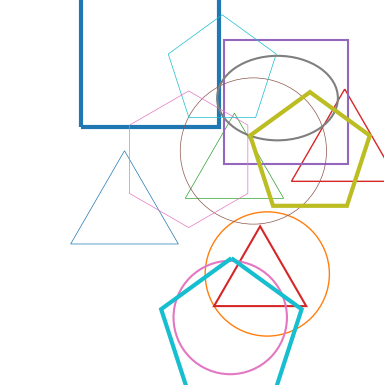[{"shape": "triangle", "thickness": 0.5, "radius": 0.81, "center": [0.323, 0.447]}, {"shape": "square", "thickness": 3, "radius": 0.89, "center": [0.389, 0.848]}, {"shape": "circle", "thickness": 1, "radius": 0.81, "center": [0.694, 0.288]}, {"shape": "triangle", "thickness": 0.5, "radius": 0.74, "center": [0.609, 0.559]}, {"shape": "triangle", "thickness": 1, "radius": 0.8, "center": [0.895, 0.609]}, {"shape": "triangle", "thickness": 1.5, "radius": 0.69, "center": [0.676, 0.274]}, {"shape": "square", "thickness": 1.5, "radius": 0.81, "center": [0.743, 0.735]}, {"shape": "circle", "thickness": 0.5, "radius": 0.95, "center": [0.658, 0.608]}, {"shape": "circle", "thickness": 1.5, "radius": 0.74, "center": [0.598, 0.175]}, {"shape": "hexagon", "thickness": 0.5, "radius": 0.89, "center": [0.49, 0.586]}, {"shape": "oval", "thickness": 1.5, "radius": 0.78, "center": [0.721, 0.745]}, {"shape": "pentagon", "thickness": 3, "radius": 0.82, "center": [0.805, 0.598]}, {"shape": "pentagon", "thickness": 3, "radius": 0.96, "center": [0.601, 0.138]}, {"shape": "pentagon", "thickness": 0.5, "radius": 0.74, "center": [0.577, 0.814]}]